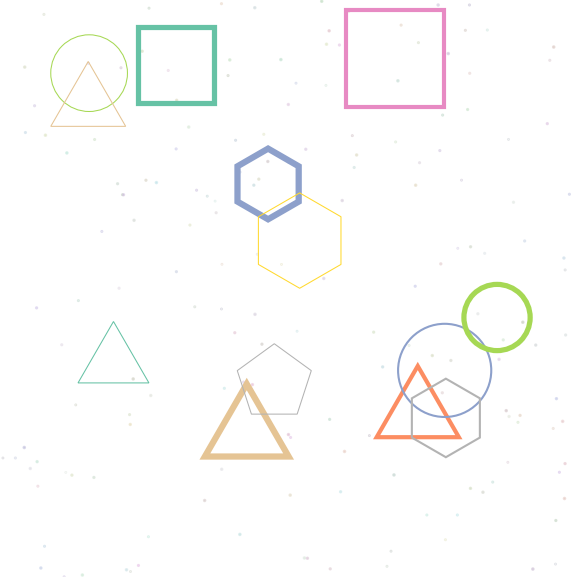[{"shape": "triangle", "thickness": 0.5, "radius": 0.35, "center": [0.196, 0.372]}, {"shape": "square", "thickness": 2.5, "radius": 0.33, "center": [0.304, 0.887]}, {"shape": "triangle", "thickness": 2, "radius": 0.41, "center": [0.723, 0.283]}, {"shape": "hexagon", "thickness": 3, "radius": 0.31, "center": [0.464, 0.681]}, {"shape": "circle", "thickness": 1, "radius": 0.4, "center": [0.77, 0.358]}, {"shape": "square", "thickness": 2, "radius": 0.42, "center": [0.684, 0.897]}, {"shape": "circle", "thickness": 2.5, "radius": 0.29, "center": [0.861, 0.449]}, {"shape": "circle", "thickness": 0.5, "radius": 0.33, "center": [0.154, 0.872]}, {"shape": "hexagon", "thickness": 0.5, "radius": 0.41, "center": [0.519, 0.583]}, {"shape": "triangle", "thickness": 3, "radius": 0.42, "center": [0.427, 0.25]}, {"shape": "triangle", "thickness": 0.5, "radius": 0.37, "center": [0.153, 0.818]}, {"shape": "hexagon", "thickness": 1, "radius": 0.34, "center": [0.772, 0.275]}, {"shape": "pentagon", "thickness": 0.5, "radius": 0.34, "center": [0.475, 0.337]}]